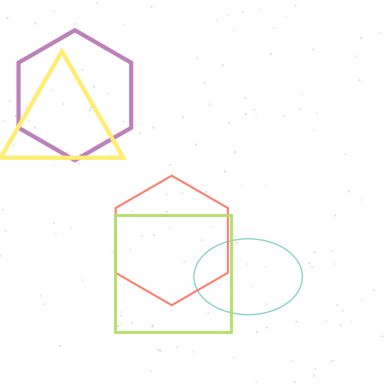[{"shape": "oval", "thickness": 1, "radius": 0.7, "center": [0.645, 0.281]}, {"shape": "hexagon", "thickness": 1.5, "radius": 0.84, "center": [0.446, 0.376]}, {"shape": "square", "thickness": 2, "radius": 0.76, "center": [0.449, 0.29]}, {"shape": "hexagon", "thickness": 3, "radius": 0.84, "center": [0.194, 0.753]}, {"shape": "triangle", "thickness": 3, "radius": 0.92, "center": [0.161, 0.682]}]